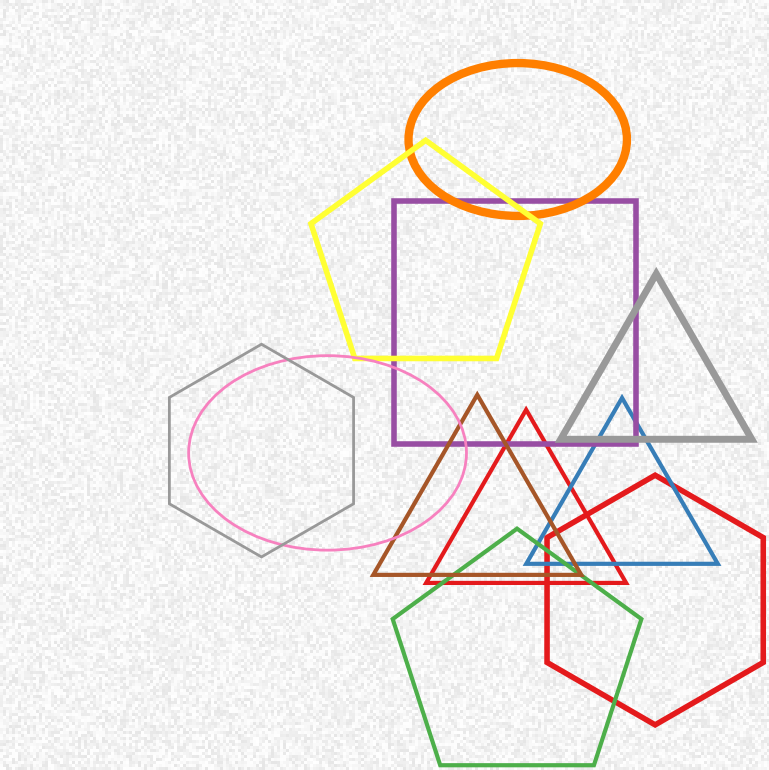[{"shape": "hexagon", "thickness": 2, "radius": 0.81, "center": [0.851, 0.221]}, {"shape": "triangle", "thickness": 1.5, "radius": 0.75, "center": [0.683, 0.318]}, {"shape": "triangle", "thickness": 1.5, "radius": 0.72, "center": [0.808, 0.34]}, {"shape": "pentagon", "thickness": 1.5, "radius": 0.85, "center": [0.672, 0.144]}, {"shape": "square", "thickness": 2, "radius": 0.79, "center": [0.669, 0.581]}, {"shape": "oval", "thickness": 3, "radius": 0.71, "center": [0.672, 0.819]}, {"shape": "pentagon", "thickness": 2, "radius": 0.78, "center": [0.553, 0.661]}, {"shape": "triangle", "thickness": 1.5, "radius": 0.78, "center": [0.62, 0.331]}, {"shape": "oval", "thickness": 1, "radius": 0.9, "center": [0.425, 0.412]}, {"shape": "hexagon", "thickness": 1, "radius": 0.69, "center": [0.34, 0.415]}, {"shape": "triangle", "thickness": 2.5, "radius": 0.72, "center": [0.852, 0.501]}]